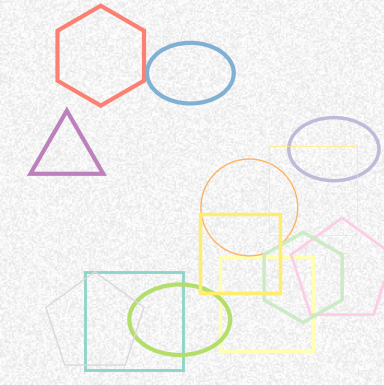[{"shape": "square", "thickness": 2, "radius": 0.63, "center": [0.348, 0.167]}, {"shape": "square", "thickness": 2.5, "radius": 0.61, "center": [0.693, 0.21]}, {"shape": "oval", "thickness": 2.5, "radius": 0.59, "center": [0.867, 0.613]}, {"shape": "hexagon", "thickness": 3, "radius": 0.65, "center": [0.262, 0.855]}, {"shape": "oval", "thickness": 3, "radius": 0.56, "center": [0.495, 0.81]}, {"shape": "circle", "thickness": 1, "radius": 0.63, "center": [0.648, 0.461]}, {"shape": "oval", "thickness": 3, "radius": 0.65, "center": [0.467, 0.169]}, {"shape": "pentagon", "thickness": 2, "radius": 0.7, "center": [0.889, 0.295]}, {"shape": "pentagon", "thickness": 1, "radius": 0.67, "center": [0.246, 0.16]}, {"shape": "triangle", "thickness": 3, "radius": 0.55, "center": [0.174, 0.603]}, {"shape": "hexagon", "thickness": 2.5, "radius": 0.59, "center": [0.787, 0.28]}, {"shape": "square", "thickness": 0.5, "radius": 0.57, "center": [0.814, 0.506]}, {"shape": "square", "thickness": 2.5, "radius": 0.51, "center": [0.623, 0.342]}]